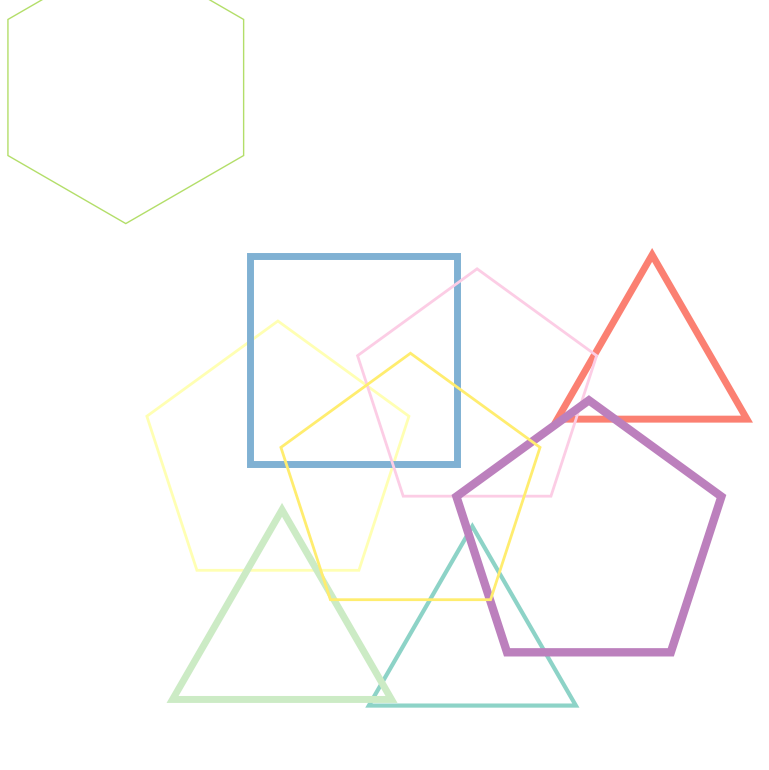[{"shape": "triangle", "thickness": 1.5, "radius": 0.78, "center": [0.613, 0.161]}, {"shape": "pentagon", "thickness": 1, "radius": 0.89, "center": [0.361, 0.404]}, {"shape": "triangle", "thickness": 2.5, "radius": 0.71, "center": [0.847, 0.527]}, {"shape": "square", "thickness": 2.5, "radius": 0.67, "center": [0.459, 0.532]}, {"shape": "hexagon", "thickness": 0.5, "radius": 0.88, "center": [0.163, 0.886]}, {"shape": "pentagon", "thickness": 1, "radius": 0.82, "center": [0.62, 0.488]}, {"shape": "pentagon", "thickness": 3, "radius": 0.9, "center": [0.765, 0.299]}, {"shape": "triangle", "thickness": 2.5, "radius": 0.82, "center": [0.366, 0.174]}, {"shape": "pentagon", "thickness": 1, "radius": 0.88, "center": [0.533, 0.364]}]